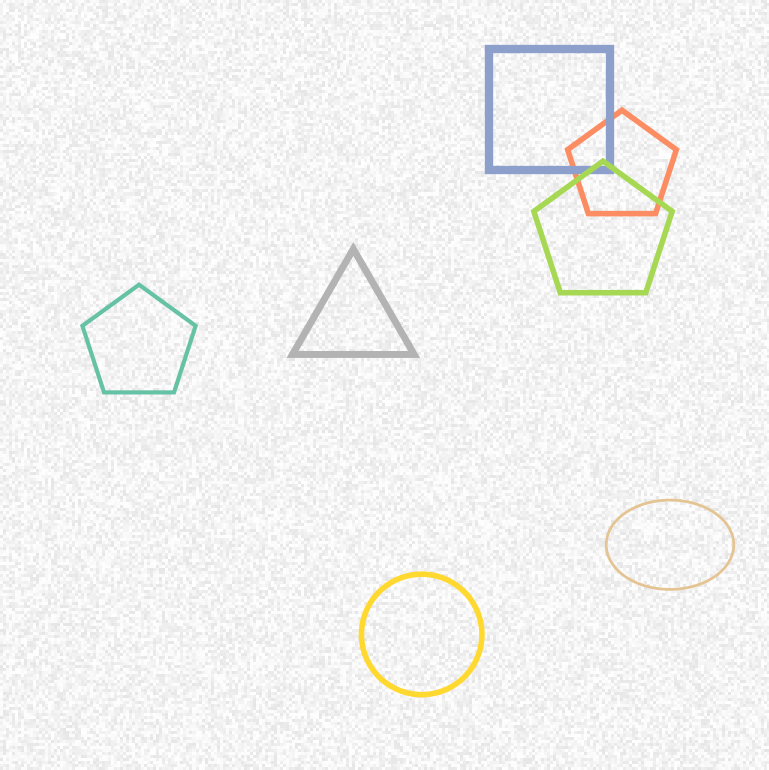[{"shape": "pentagon", "thickness": 1.5, "radius": 0.39, "center": [0.181, 0.553]}, {"shape": "pentagon", "thickness": 2, "radius": 0.37, "center": [0.808, 0.783]}, {"shape": "square", "thickness": 3, "radius": 0.39, "center": [0.714, 0.858]}, {"shape": "pentagon", "thickness": 2, "radius": 0.47, "center": [0.783, 0.696]}, {"shape": "circle", "thickness": 2, "radius": 0.39, "center": [0.548, 0.176]}, {"shape": "oval", "thickness": 1, "radius": 0.41, "center": [0.87, 0.293]}, {"shape": "triangle", "thickness": 2.5, "radius": 0.46, "center": [0.459, 0.585]}]